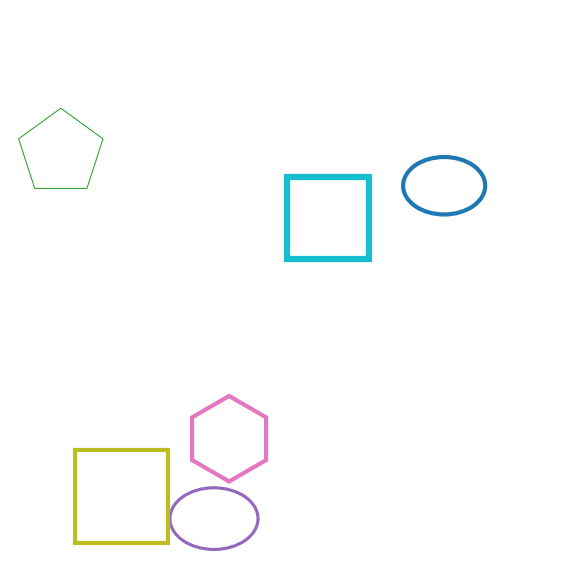[{"shape": "oval", "thickness": 2, "radius": 0.36, "center": [0.769, 0.678]}, {"shape": "pentagon", "thickness": 0.5, "radius": 0.38, "center": [0.105, 0.735]}, {"shape": "oval", "thickness": 1.5, "radius": 0.38, "center": [0.371, 0.101]}, {"shape": "hexagon", "thickness": 2, "radius": 0.37, "center": [0.397, 0.239]}, {"shape": "square", "thickness": 2, "radius": 0.4, "center": [0.211, 0.139]}, {"shape": "square", "thickness": 3, "radius": 0.35, "center": [0.568, 0.622]}]